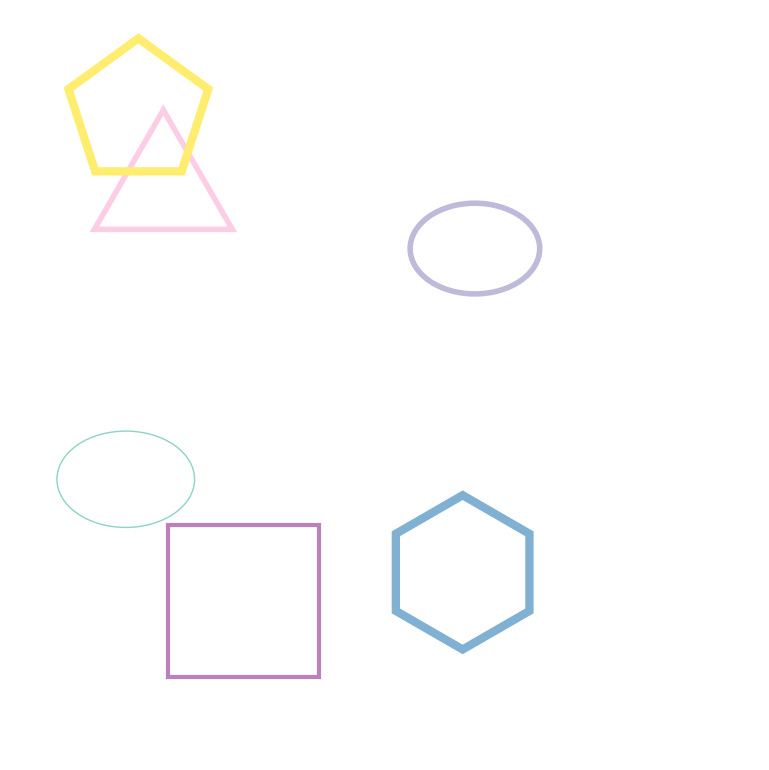[{"shape": "oval", "thickness": 0.5, "radius": 0.45, "center": [0.163, 0.378]}, {"shape": "oval", "thickness": 2, "radius": 0.42, "center": [0.617, 0.677]}, {"shape": "hexagon", "thickness": 3, "radius": 0.5, "center": [0.601, 0.257]}, {"shape": "triangle", "thickness": 2, "radius": 0.52, "center": [0.212, 0.754]}, {"shape": "square", "thickness": 1.5, "radius": 0.49, "center": [0.316, 0.22]}, {"shape": "pentagon", "thickness": 3, "radius": 0.48, "center": [0.18, 0.855]}]